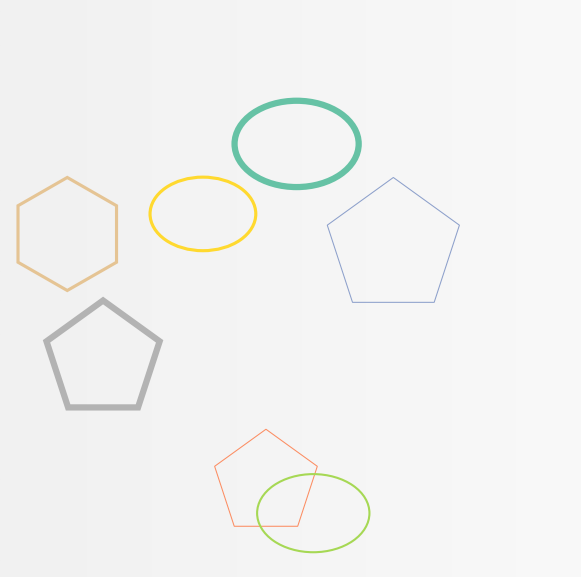[{"shape": "oval", "thickness": 3, "radius": 0.53, "center": [0.51, 0.75]}, {"shape": "pentagon", "thickness": 0.5, "radius": 0.46, "center": [0.458, 0.163]}, {"shape": "pentagon", "thickness": 0.5, "radius": 0.6, "center": [0.677, 0.572]}, {"shape": "oval", "thickness": 1, "radius": 0.48, "center": [0.539, 0.111]}, {"shape": "oval", "thickness": 1.5, "radius": 0.45, "center": [0.349, 0.629]}, {"shape": "hexagon", "thickness": 1.5, "radius": 0.49, "center": [0.116, 0.594]}, {"shape": "pentagon", "thickness": 3, "radius": 0.51, "center": [0.177, 0.376]}]